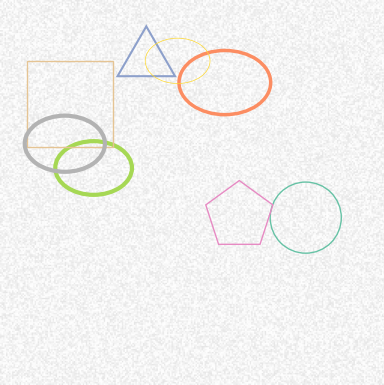[{"shape": "circle", "thickness": 1, "radius": 0.46, "center": [0.794, 0.435]}, {"shape": "oval", "thickness": 2.5, "radius": 0.6, "center": [0.584, 0.786]}, {"shape": "triangle", "thickness": 1.5, "radius": 0.43, "center": [0.38, 0.845]}, {"shape": "pentagon", "thickness": 1, "radius": 0.46, "center": [0.622, 0.439]}, {"shape": "oval", "thickness": 3, "radius": 0.5, "center": [0.243, 0.564]}, {"shape": "oval", "thickness": 0.5, "radius": 0.42, "center": [0.461, 0.842]}, {"shape": "square", "thickness": 1, "radius": 0.56, "center": [0.181, 0.73]}, {"shape": "oval", "thickness": 3, "radius": 0.52, "center": [0.168, 0.627]}]